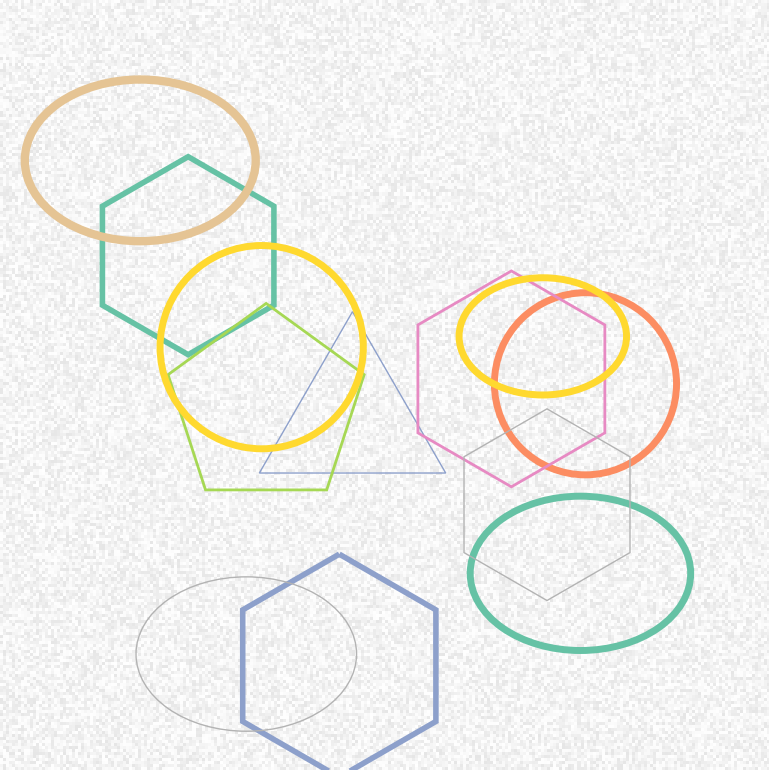[{"shape": "oval", "thickness": 2.5, "radius": 0.72, "center": [0.754, 0.255]}, {"shape": "hexagon", "thickness": 2, "radius": 0.64, "center": [0.244, 0.668]}, {"shape": "circle", "thickness": 2.5, "radius": 0.59, "center": [0.76, 0.502]}, {"shape": "triangle", "thickness": 0.5, "radius": 0.7, "center": [0.458, 0.456]}, {"shape": "hexagon", "thickness": 2, "radius": 0.72, "center": [0.441, 0.135]}, {"shape": "hexagon", "thickness": 1, "radius": 0.7, "center": [0.664, 0.508]}, {"shape": "pentagon", "thickness": 1, "radius": 0.67, "center": [0.346, 0.472]}, {"shape": "oval", "thickness": 2.5, "radius": 0.54, "center": [0.705, 0.563]}, {"shape": "circle", "thickness": 2.5, "radius": 0.66, "center": [0.34, 0.549]}, {"shape": "oval", "thickness": 3, "radius": 0.75, "center": [0.182, 0.792]}, {"shape": "oval", "thickness": 0.5, "radius": 0.72, "center": [0.32, 0.151]}, {"shape": "hexagon", "thickness": 0.5, "radius": 0.62, "center": [0.71, 0.345]}]